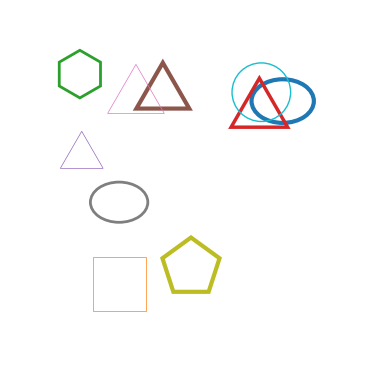[{"shape": "oval", "thickness": 3, "radius": 0.4, "center": [0.734, 0.737]}, {"shape": "square", "thickness": 0.5, "radius": 0.35, "center": [0.31, 0.262]}, {"shape": "hexagon", "thickness": 2, "radius": 0.31, "center": [0.207, 0.808]}, {"shape": "triangle", "thickness": 2.5, "radius": 0.42, "center": [0.674, 0.712]}, {"shape": "triangle", "thickness": 0.5, "radius": 0.32, "center": [0.212, 0.595]}, {"shape": "triangle", "thickness": 3, "radius": 0.4, "center": [0.423, 0.758]}, {"shape": "triangle", "thickness": 0.5, "radius": 0.42, "center": [0.353, 0.748]}, {"shape": "oval", "thickness": 2, "radius": 0.37, "center": [0.309, 0.475]}, {"shape": "pentagon", "thickness": 3, "radius": 0.39, "center": [0.496, 0.305]}, {"shape": "circle", "thickness": 1, "radius": 0.38, "center": [0.679, 0.761]}]